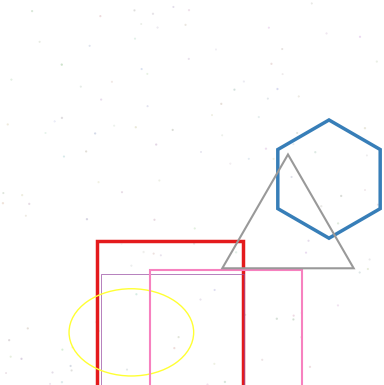[{"shape": "square", "thickness": 2.5, "radius": 0.94, "center": [0.442, 0.184]}, {"shape": "hexagon", "thickness": 2.5, "radius": 0.77, "center": [0.855, 0.535]}, {"shape": "square", "thickness": 0.5, "radius": 0.93, "center": [0.448, 0.103]}, {"shape": "oval", "thickness": 1, "radius": 0.81, "center": [0.341, 0.137]}, {"shape": "square", "thickness": 1.5, "radius": 0.99, "center": [0.587, 0.102]}, {"shape": "triangle", "thickness": 1.5, "radius": 0.99, "center": [0.748, 0.402]}]